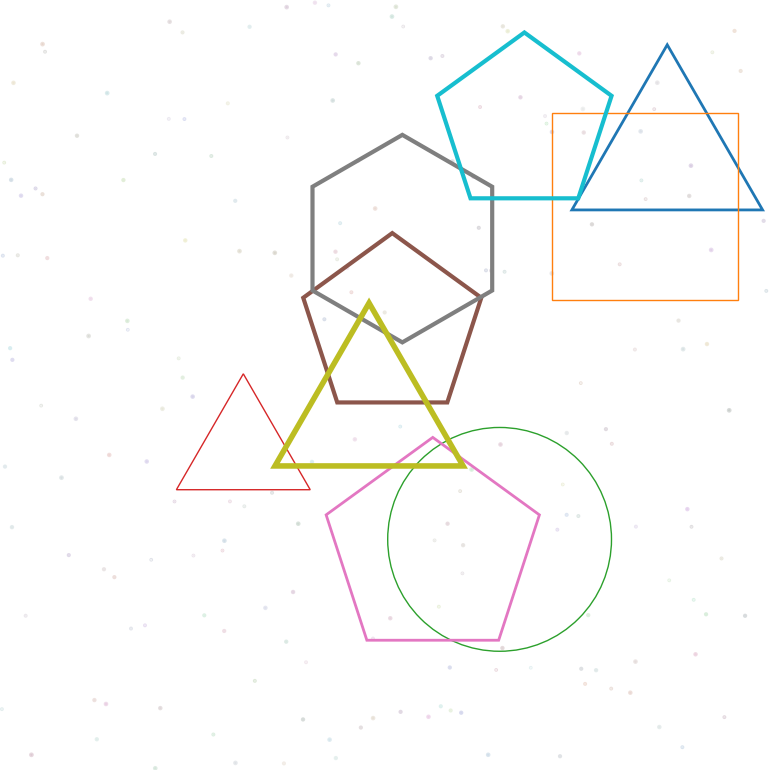[{"shape": "triangle", "thickness": 1, "radius": 0.71, "center": [0.867, 0.799]}, {"shape": "square", "thickness": 0.5, "radius": 0.61, "center": [0.837, 0.732]}, {"shape": "circle", "thickness": 0.5, "radius": 0.73, "center": [0.649, 0.3]}, {"shape": "triangle", "thickness": 0.5, "radius": 0.5, "center": [0.316, 0.414]}, {"shape": "pentagon", "thickness": 1.5, "radius": 0.61, "center": [0.509, 0.576]}, {"shape": "pentagon", "thickness": 1, "radius": 0.73, "center": [0.562, 0.286]}, {"shape": "hexagon", "thickness": 1.5, "radius": 0.67, "center": [0.523, 0.69]}, {"shape": "triangle", "thickness": 2, "radius": 0.71, "center": [0.479, 0.465]}, {"shape": "pentagon", "thickness": 1.5, "radius": 0.6, "center": [0.681, 0.839]}]